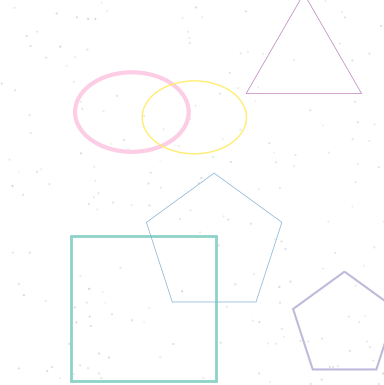[{"shape": "square", "thickness": 2, "radius": 0.94, "center": [0.374, 0.197]}, {"shape": "pentagon", "thickness": 1.5, "radius": 0.7, "center": [0.895, 0.154]}, {"shape": "pentagon", "thickness": 0.5, "radius": 0.93, "center": [0.556, 0.365]}, {"shape": "oval", "thickness": 3, "radius": 0.74, "center": [0.342, 0.709]}, {"shape": "triangle", "thickness": 0.5, "radius": 0.87, "center": [0.789, 0.844]}, {"shape": "oval", "thickness": 1, "radius": 0.68, "center": [0.505, 0.695]}]